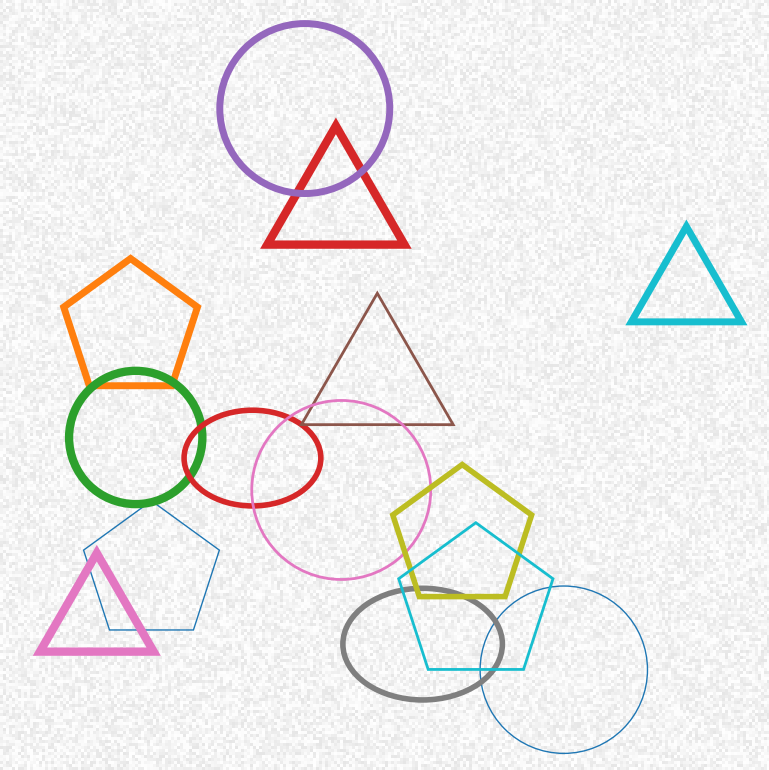[{"shape": "pentagon", "thickness": 0.5, "radius": 0.46, "center": [0.197, 0.257]}, {"shape": "circle", "thickness": 0.5, "radius": 0.54, "center": [0.732, 0.13]}, {"shape": "pentagon", "thickness": 2.5, "radius": 0.46, "center": [0.17, 0.573]}, {"shape": "circle", "thickness": 3, "radius": 0.43, "center": [0.176, 0.432]}, {"shape": "oval", "thickness": 2, "radius": 0.44, "center": [0.328, 0.405]}, {"shape": "triangle", "thickness": 3, "radius": 0.51, "center": [0.436, 0.734]}, {"shape": "circle", "thickness": 2.5, "radius": 0.55, "center": [0.396, 0.859]}, {"shape": "triangle", "thickness": 1, "radius": 0.57, "center": [0.49, 0.505]}, {"shape": "triangle", "thickness": 3, "radius": 0.43, "center": [0.126, 0.196]}, {"shape": "circle", "thickness": 1, "radius": 0.58, "center": [0.443, 0.364]}, {"shape": "oval", "thickness": 2, "radius": 0.52, "center": [0.549, 0.163]}, {"shape": "pentagon", "thickness": 2, "radius": 0.47, "center": [0.6, 0.302]}, {"shape": "pentagon", "thickness": 1, "radius": 0.53, "center": [0.618, 0.216]}, {"shape": "triangle", "thickness": 2.5, "radius": 0.41, "center": [0.891, 0.623]}]